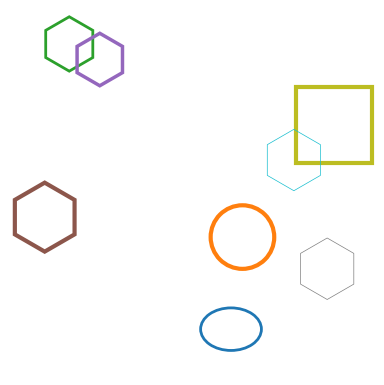[{"shape": "oval", "thickness": 2, "radius": 0.39, "center": [0.6, 0.145]}, {"shape": "circle", "thickness": 3, "radius": 0.41, "center": [0.63, 0.384]}, {"shape": "hexagon", "thickness": 2, "radius": 0.35, "center": [0.18, 0.886]}, {"shape": "hexagon", "thickness": 2.5, "radius": 0.34, "center": [0.259, 0.845]}, {"shape": "hexagon", "thickness": 3, "radius": 0.45, "center": [0.116, 0.436]}, {"shape": "hexagon", "thickness": 0.5, "radius": 0.4, "center": [0.85, 0.302]}, {"shape": "square", "thickness": 3, "radius": 0.49, "center": [0.867, 0.674]}, {"shape": "hexagon", "thickness": 0.5, "radius": 0.4, "center": [0.763, 0.584]}]